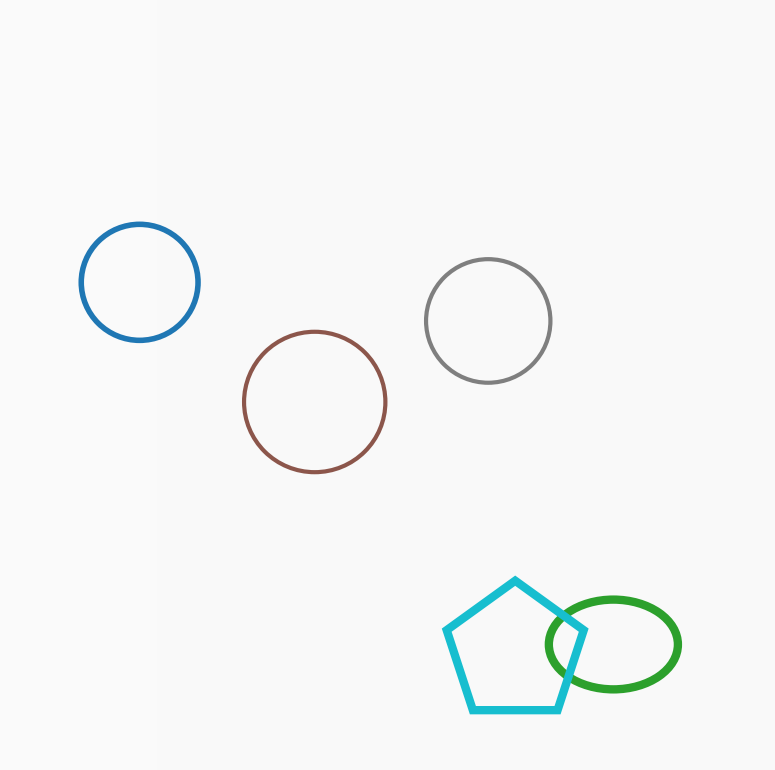[{"shape": "circle", "thickness": 2, "radius": 0.38, "center": [0.18, 0.633]}, {"shape": "oval", "thickness": 3, "radius": 0.42, "center": [0.791, 0.163]}, {"shape": "circle", "thickness": 1.5, "radius": 0.46, "center": [0.406, 0.478]}, {"shape": "circle", "thickness": 1.5, "radius": 0.4, "center": [0.63, 0.583]}, {"shape": "pentagon", "thickness": 3, "radius": 0.46, "center": [0.665, 0.153]}]